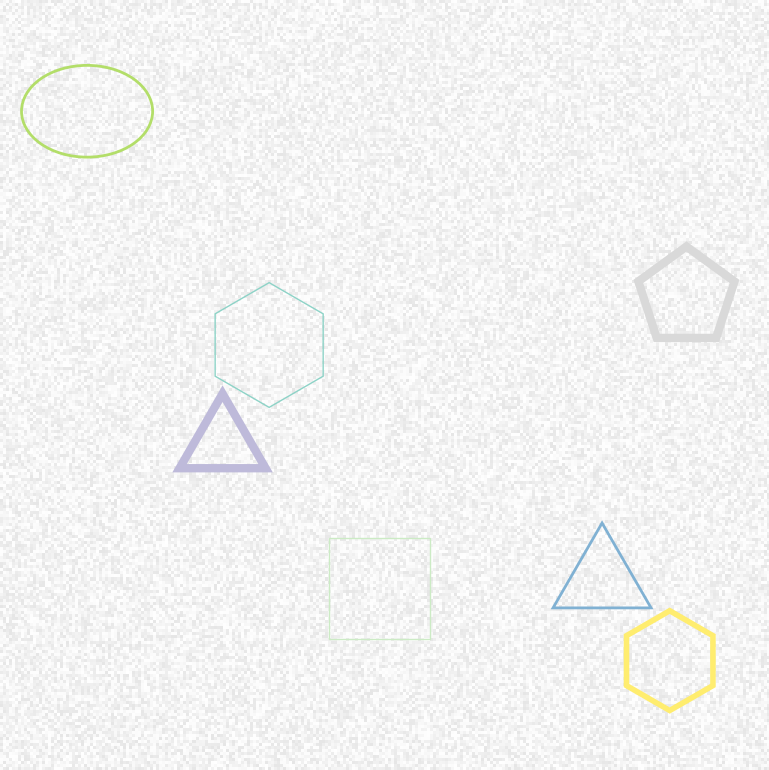[{"shape": "hexagon", "thickness": 0.5, "radius": 0.4, "center": [0.35, 0.552]}, {"shape": "triangle", "thickness": 3, "radius": 0.32, "center": [0.289, 0.424]}, {"shape": "triangle", "thickness": 1, "radius": 0.37, "center": [0.782, 0.247]}, {"shape": "oval", "thickness": 1, "radius": 0.43, "center": [0.113, 0.856]}, {"shape": "pentagon", "thickness": 3, "radius": 0.33, "center": [0.891, 0.614]}, {"shape": "square", "thickness": 0.5, "radius": 0.33, "center": [0.493, 0.235]}, {"shape": "hexagon", "thickness": 2, "radius": 0.32, "center": [0.87, 0.142]}]